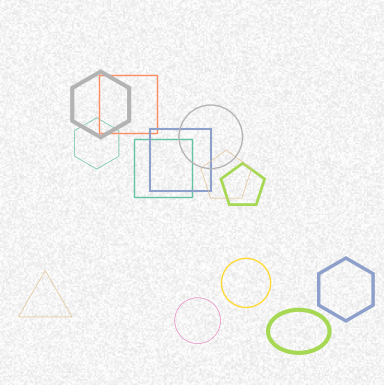[{"shape": "hexagon", "thickness": 0.5, "radius": 0.33, "center": [0.251, 0.627]}, {"shape": "square", "thickness": 1, "radius": 0.38, "center": [0.424, 0.563]}, {"shape": "square", "thickness": 1, "radius": 0.38, "center": [0.331, 0.73]}, {"shape": "hexagon", "thickness": 2.5, "radius": 0.41, "center": [0.898, 0.248]}, {"shape": "square", "thickness": 1.5, "radius": 0.4, "center": [0.469, 0.584]}, {"shape": "circle", "thickness": 0.5, "radius": 0.3, "center": [0.513, 0.167]}, {"shape": "oval", "thickness": 3, "radius": 0.4, "center": [0.776, 0.139]}, {"shape": "pentagon", "thickness": 2, "radius": 0.3, "center": [0.631, 0.517]}, {"shape": "circle", "thickness": 1, "radius": 0.32, "center": [0.639, 0.265]}, {"shape": "triangle", "thickness": 0.5, "radius": 0.4, "center": [0.117, 0.217]}, {"shape": "pentagon", "thickness": 0.5, "radius": 0.35, "center": [0.588, 0.541]}, {"shape": "circle", "thickness": 1, "radius": 0.41, "center": [0.548, 0.645]}, {"shape": "hexagon", "thickness": 3, "radius": 0.43, "center": [0.262, 0.729]}]